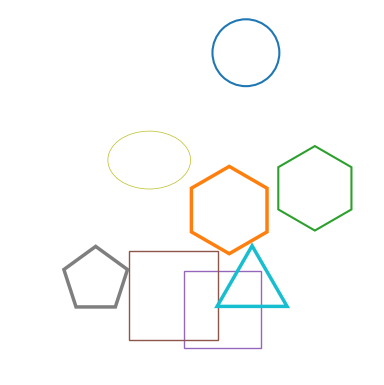[{"shape": "circle", "thickness": 1.5, "radius": 0.43, "center": [0.639, 0.863]}, {"shape": "hexagon", "thickness": 2.5, "radius": 0.57, "center": [0.595, 0.454]}, {"shape": "hexagon", "thickness": 1.5, "radius": 0.55, "center": [0.818, 0.511]}, {"shape": "square", "thickness": 1, "radius": 0.5, "center": [0.579, 0.196]}, {"shape": "square", "thickness": 1, "radius": 0.58, "center": [0.45, 0.232]}, {"shape": "pentagon", "thickness": 2.5, "radius": 0.43, "center": [0.249, 0.273]}, {"shape": "oval", "thickness": 0.5, "radius": 0.54, "center": [0.388, 0.584]}, {"shape": "triangle", "thickness": 2.5, "radius": 0.52, "center": [0.655, 0.257]}]